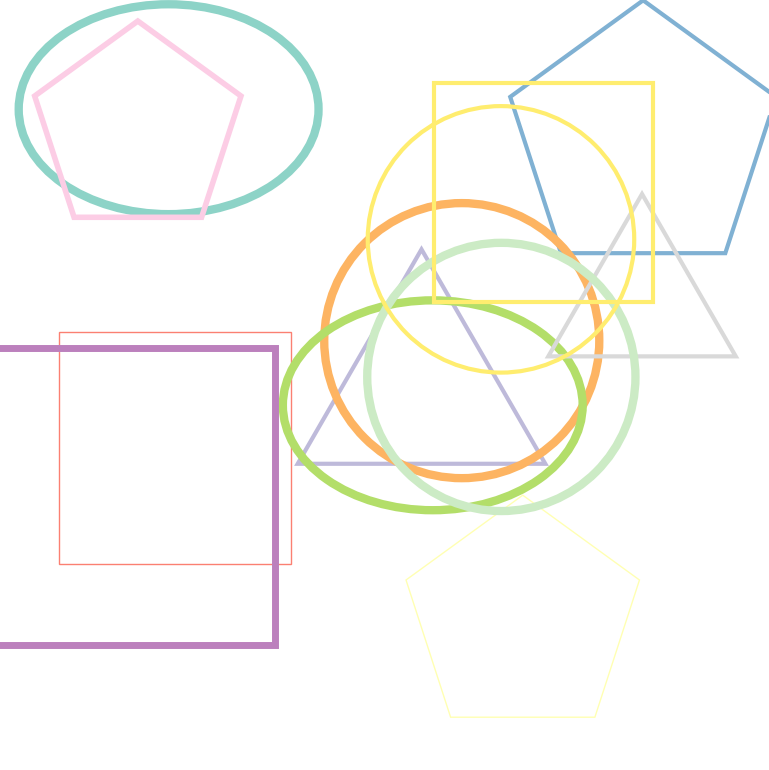[{"shape": "oval", "thickness": 3, "radius": 0.97, "center": [0.219, 0.858]}, {"shape": "pentagon", "thickness": 0.5, "radius": 0.8, "center": [0.679, 0.198]}, {"shape": "triangle", "thickness": 1.5, "radius": 0.93, "center": [0.547, 0.491]}, {"shape": "square", "thickness": 0.5, "radius": 0.75, "center": [0.227, 0.419]}, {"shape": "pentagon", "thickness": 1.5, "radius": 0.91, "center": [0.835, 0.818]}, {"shape": "circle", "thickness": 3, "radius": 0.89, "center": [0.6, 0.558]}, {"shape": "oval", "thickness": 3, "radius": 0.97, "center": [0.562, 0.474]}, {"shape": "pentagon", "thickness": 2, "radius": 0.7, "center": [0.179, 0.832]}, {"shape": "triangle", "thickness": 1.5, "radius": 0.7, "center": [0.834, 0.607]}, {"shape": "square", "thickness": 2.5, "radius": 0.96, "center": [0.164, 0.355]}, {"shape": "circle", "thickness": 3, "radius": 0.87, "center": [0.651, 0.51]}, {"shape": "circle", "thickness": 1.5, "radius": 0.87, "center": [0.651, 0.689]}, {"shape": "square", "thickness": 1.5, "radius": 0.71, "center": [0.706, 0.75]}]